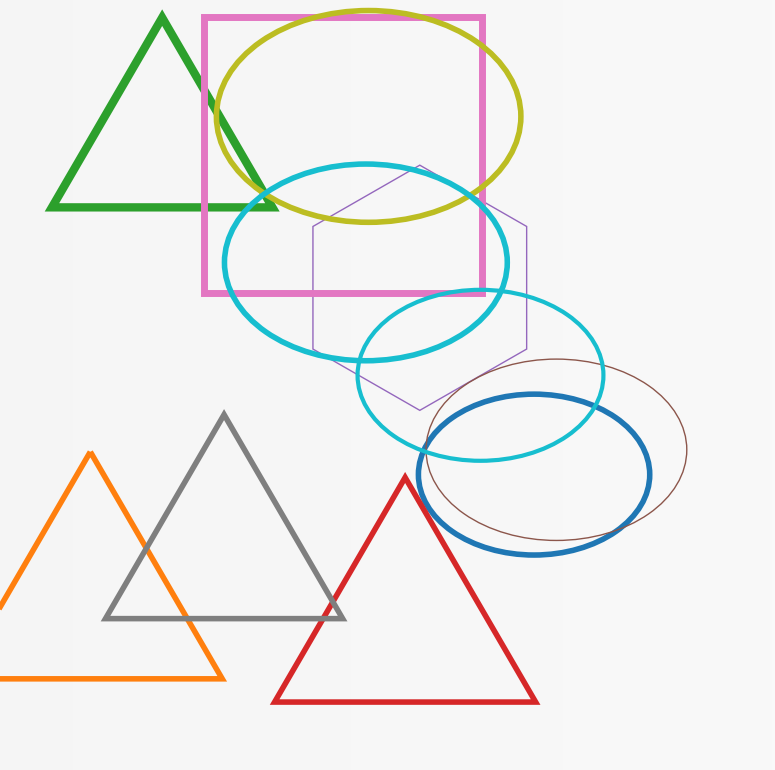[{"shape": "oval", "thickness": 2, "radius": 0.75, "center": [0.689, 0.384]}, {"shape": "triangle", "thickness": 2, "radius": 0.98, "center": [0.117, 0.217]}, {"shape": "triangle", "thickness": 3, "radius": 0.82, "center": [0.209, 0.813]}, {"shape": "triangle", "thickness": 2, "radius": 0.97, "center": [0.523, 0.185]}, {"shape": "hexagon", "thickness": 0.5, "radius": 0.8, "center": [0.542, 0.626]}, {"shape": "oval", "thickness": 0.5, "radius": 0.84, "center": [0.718, 0.416]}, {"shape": "square", "thickness": 2.5, "radius": 0.9, "center": [0.442, 0.799]}, {"shape": "triangle", "thickness": 2, "radius": 0.88, "center": [0.289, 0.285]}, {"shape": "oval", "thickness": 2, "radius": 0.98, "center": [0.476, 0.849]}, {"shape": "oval", "thickness": 1.5, "radius": 0.79, "center": [0.62, 0.513]}, {"shape": "oval", "thickness": 2, "radius": 0.91, "center": [0.472, 0.659]}]